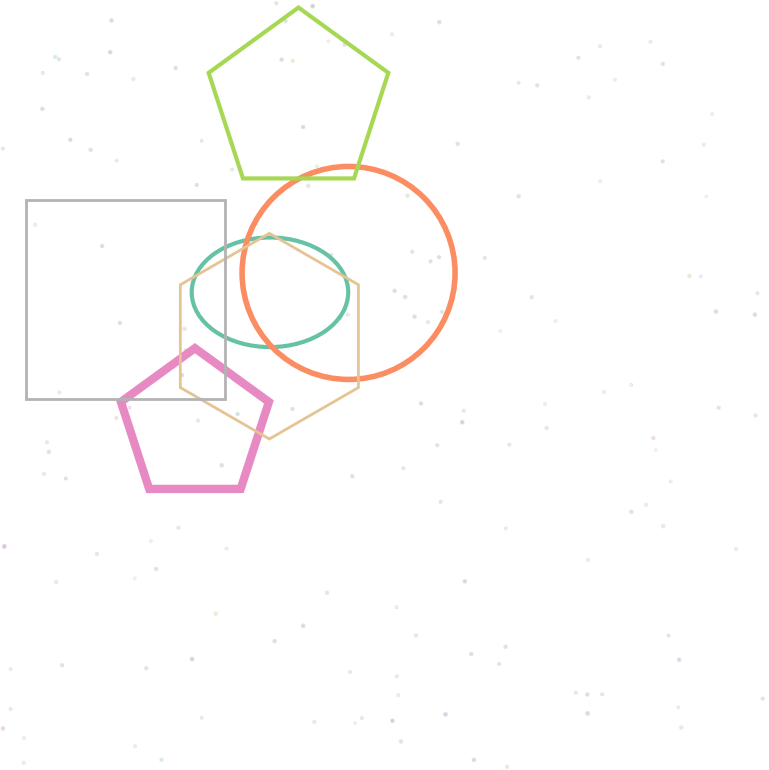[{"shape": "oval", "thickness": 1.5, "radius": 0.51, "center": [0.351, 0.62]}, {"shape": "circle", "thickness": 2, "radius": 0.69, "center": [0.453, 0.646]}, {"shape": "pentagon", "thickness": 3, "radius": 0.51, "center": [0.253, 0.447]}, {"shape": "pentagon", "thickness": 1.5, "radius": 0.61, "center": [0.388, 0.868]}, {"shape": "hexagon", "thickness": 1, "radius": 0.67, "center": [0.35, 0.563]}, {"shape": "square", "thickness": 1, "radius": 0.65, "center": [0.163, 0.611]}]